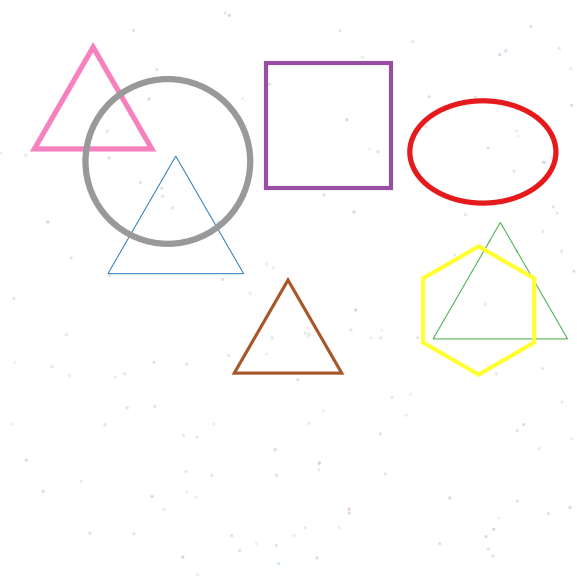[{"shape": "oval", "thickness": 2.5, "radius": 0.63, "center": [0.836, 0.736]}, {"shape": "triangle", "thickness": 0.5, "radius": 0.68, "center": [0.304, 0.593]}, {"shape": "triangle", "thickness": 0.5, "radius": 0.67, "center": [0.866, 0.479]}, {"shape": "square", "thickness": 2, "radius": 0.54, "center": [0.569, 0.781]}, {"shape": "hexagon", "thickness": 2, "radius": 0.56, "center": [0.829, 0.462]}, {"shape": "triangle", "thickness": 1.5, "radius": 0.54, "center": [0.499, 0.407]}, {"shape": "triangle", "thickness": 2.5, "radius": 0.59, "center": [0.161, 0.8]}, {"shape": "circle", "thickness": 3, "radius": 0.71, "center": [0.291, 0.72]}]